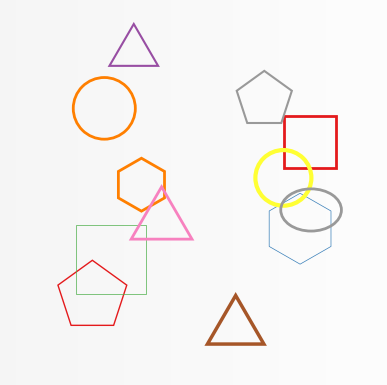[{"shape": "pentagon", "thickness": 1, "radius": 0.47, "center": [0.238, 0.231]}, {"shape": "square", "thickness": 2, "radius": 0.34, "center": [0.8, 0.631]}, {"shape": "hexagon", "thickness": 0.5, "radius": 0.46, "center": [0.774, 0.406]}, {"shape": "square", "thickness": 0.5, "radius": 0.45, "center": [0.286, 0.326]}, {"shape": "triangle", "thickness": 1.5, "radius": 0.36, "center": [0.345, 0.865]}, {"shape": "circle", "thickness": 2, "radius": 0.4, "center": [0.269, 0.719]}, {"shape": "hexagon", "thickness": 2, "radius": 0.34, "center": [0.365, 0.52]}, {"shape": "circle", "thickness": 3, "radius": 0.36, "center": [0.731, 0.538]}, {"shape": "triangle", "thickness": 2.5, "radius": 0.42, "center": [0.608, 0.148]}, {"shape": "triangle", "thickness": 2, "radius": 0.45, "center": [0.417, 0.424]}, {"shape": "pentagon", "thickness": 1.5, "radius": 0.37, "center": [0.682, 0.741]}, {"shape": "oval", "thickness": 2, "radius": 0.39, "center": [0.803, 0.455]}]